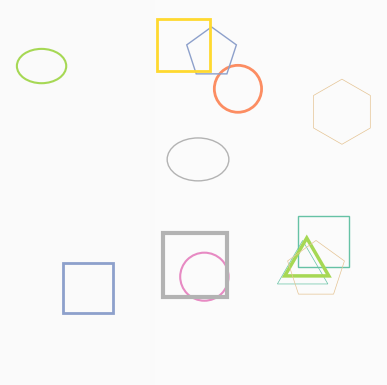[{"shape": "triangle", "thickness": 0.5, "radius": 0.38, "center": [0.781, 0.3]}, {"shape": "square", "thickness": 1, "radius": 0.33, "center": [0.835, 0.372]}, {"shape": "circle", "thickness": 2, "radius": 0.3, "center": [0.614, 0.769]}, {"shape": "pentagon", "thickness": 1, "radius": 0.34, "center": [0.546, 0.863]}, {"shape": "square", "thickness": 2, "radius": 0.33, "center": [0.227, 0.251]}, {"shape": "circle", "thickness": 1.5, "radius": 0.31, "center": [0.527, 0.281]}, {"shape": "triangle", "thickness": 2.5, "radius": 0.33, "center": [0.792, 0.316]}, {"shape": "oval", "thickness": 1.5, "radius": 0.32, "center": [0.107, 0.828]}, {"shape": "square", "thickness": 2, "radius": 0.34, "center": [0.474, 0.884]}, {"shape": "pentagon", "thickness": 0.5, "radius": 0.39, "center": [0.816, 0.298]}, {"shape": "hexagon", "thickness": 0.5, "radius": 0.42, "center": [0.882, 0.71]}, {"shape": "square", "thickness": 3, "radius": 0.41, "center": [0.503, 0.312]}, {"shape": "oval", "thickness": 1, "radius": 0.4, "center": [0.511, 0.586]}]